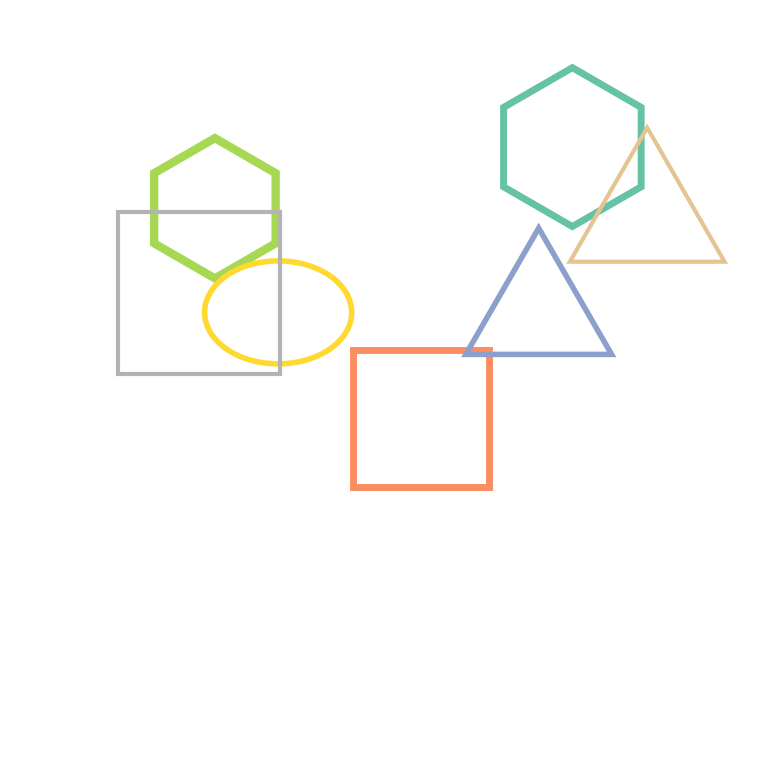[{"shape": "hexagon", "thickness": 2.5, "radius": 0.52, "center": [0.743, 0.809]}, {"shape": "square", "thickness": 2.5, "radius": 0.44, "center": [0.547, 0.457]}, {"shape": "triangle", "thickness": 2, "radius": 0.55, "center": [0.7, 0.594]}, {"shape": "hexagon", "thickness": 3, "radius": 0.46, "center": [0.279, 0.73]}, {"shape": "oval", "thickness": 2, "radius": 0.48, "center": [0.361, 0.594]}, {"shape": "triangle", "thickness": 1.5, "radius": 0.58, "center": [0.84, 0.718]}, {"shape": "square", "thickness": 1.5, "radius": 0.53, "center": [0.259, 0.619]}]